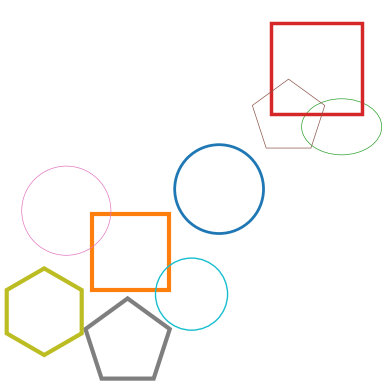[{"shape": "circle", "thickness": 2, "radius": 0.58, "center": [0.569, 0.509]}, {"shape": "square", "thickness": 3, "radius": 0.5, "center": [0.339, 0.345]}, {"shape": "oval", "thickness": 0.5, "radius": 0.52, "center": [0.887, 0.671]}, {"shape": "square", "thickness": 2.5, "radius": 0.59, "center": [0.822, 0.821]}, {"shape": "pentagon", "thickness": 0.5, "radius": 0.49, "center": [0.75, 0.695]}, {"shape": "circle", "thickness": 0.5, "radius": 0.58, "center": [0.172, 0.453]}, {"shape": "pentagon", "thickness": 3, "radius": 0.58, "center": [0.331, 0.11]}, {"shape": "hexagon", "thickness": 3, "radius": 0.56, "center": [0.115, 0.19]}, {"shape": "circle", "thickness": 1, "radius": 0.47, "center": [0.497, 0.236]}]